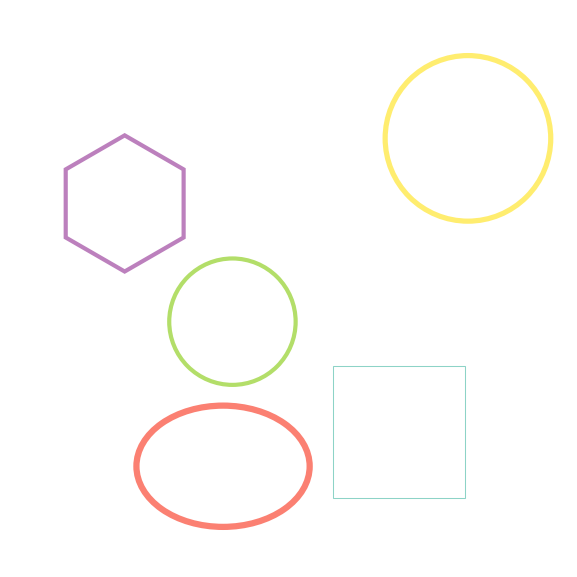[{"shape": "square", "thickness": 0.5, "radius": 0.57, "center": [0.691, 0.251]}, {"shape": "oval", "thickness": 3, "radius": 0.75, "center": [0.386, 0.192]}, {"shape": "circle", "thickness": 2, "radius": 0.55, "center": [0.402, 0.442]}, {"shape": "hexagon", "thickness": 2, "radius": 0.59, "center": [0.216, 0.647]}, {"shape": "circle", "thickness": 2.5, "radius": 0.72, "center": [0.81, 0.76]}]